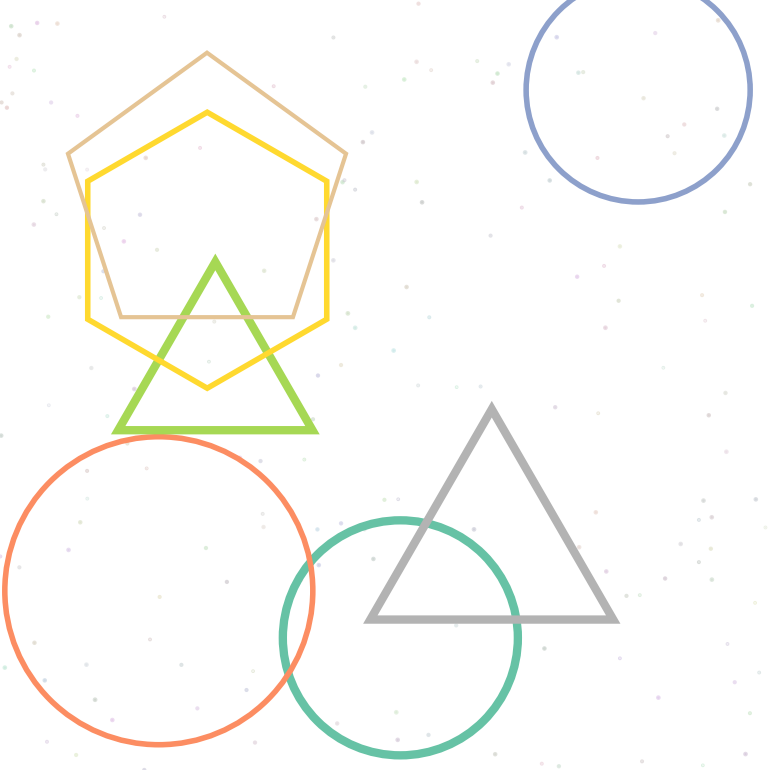[{"shape": "circle", "thickness": 3, "radius": 0.76, "center": [0.52, 0.172]}, {"shape": "circle", "thickness": 2, "radius": 1.0, "center": [0.206, 0.233]}, {"shape": "circle", "thickness": 2, "radius": 0.73, "center": [0.829, 0.883]}, {"shape": "triangle", "thickness": 3, "radius": 0.73, "center": [0.28, 0.514]}, {"shape": "hexagon", "thickness": 2, "radius": 0.9, "center": [0.269, 0.675]}, {"shape": "pentagon", "thickness": 1.5, "radius": 0.95, "center": [0.269, 0.742]}, {"shape": "triangle", "thickness": 3, "radius": 0.91, "center": [0.639, 0.286]}]